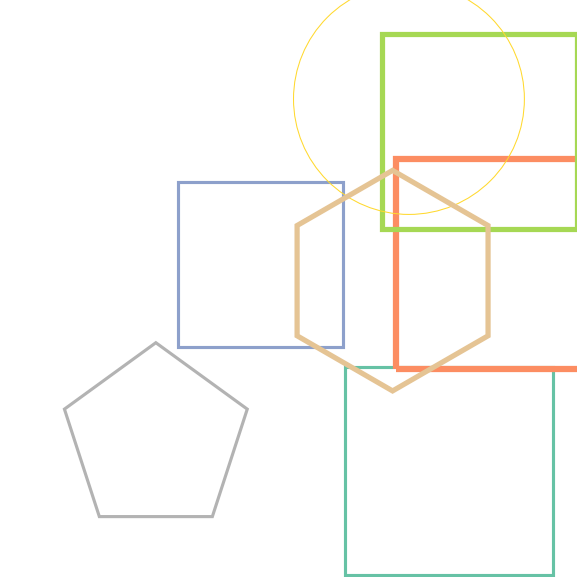[{"shape": "square", "thickness": 1.5, "radius": 0.9, "center": [0.778, 0.184]}, {"shape": "square", "thickness": 3, "radius": 0.91, "center": [0.867, 0.542]}, {"shape": "square", "thickness": 1.5, "radius": 0.71, "center": [0.451, 0.542]}, {"shape": "square", "thickness": 2.5, "radius": 0.85, "center": [0.83, 0.772]}, {"shape": "circle", "thickness": 0.5, "radius": 1.0, "center": [0.708, 0.828]}, {"shape": "hexagon", "thickness": 2.5, "radius": 0.95, "center": [0.68, 0.513]}, {"shape": "pentagon", "thickness": 1.5, "radius": 0.83, "center": [0.27, 0.239]}]